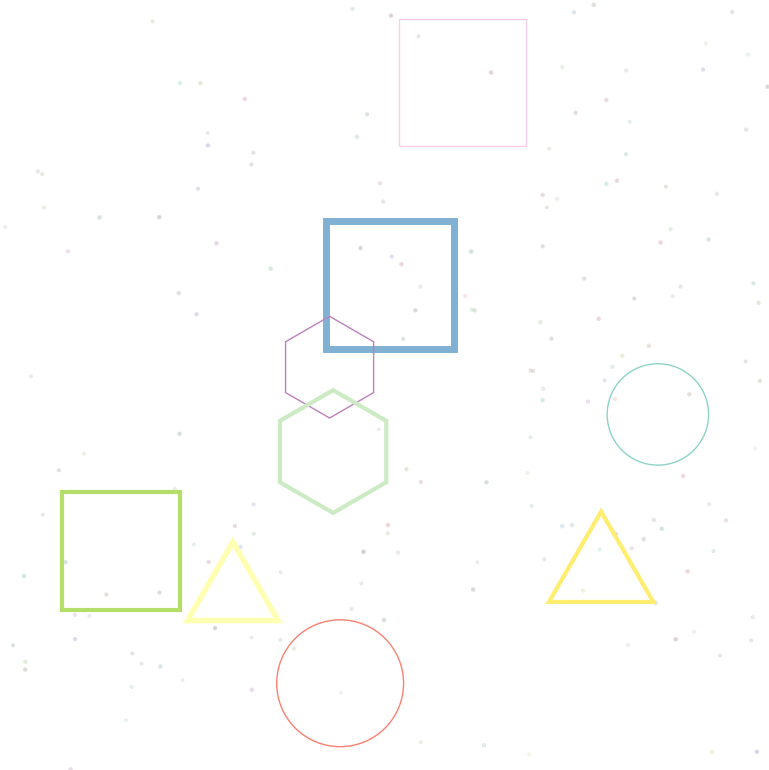[{"shape": "circle", "thickness": 0.5, "radius": 0.33, "center": [0.854, 0.462]}, {"shape": "triangle", "thickness": 2, "radius": 0.34, "center": [0.302, 0.228]}, {"shape": "circle", "thickness": 0.5, "radius": 0.41, "center": [0.442, 0.113]}, {"shape": "square", "thickness": 2.5, "radius": 0.42, "center": [0.506, 0.63]}, {"shape": "square", "thickness": 1.5, "radius": 0.38, "center": [0.157, 0.285]}, {"shape": "square", "thickness": 0.5, "radius": 0.41, "center": [0.601, 0.892]}, {"shape": "hexagon", "thickness": 0.5, "radius": 0.33, "center": [0.428, 0.523]}, {"shape": "hexagon", "thickness": 1.5, "radius": 0.4, "center": [0.433, 0.414]}, {"shape": "triangle", "thickness": 1.5, "radius": 0.39, "center": [0.781, 0.257]}]